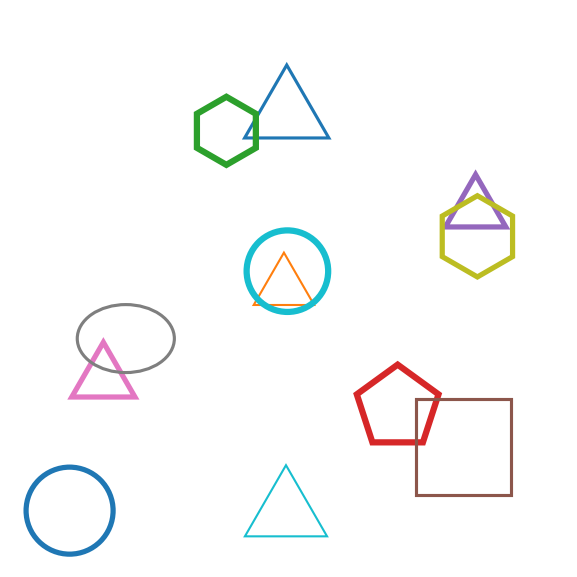[{"shape": "triangle", "thickness": 1.5, "radius": 0.42, "center": [0.497, 0.802]}, {"shape": "circle", "thickness": 2.5, "radius": 0.38, "center": [0.121, 0.115]}, {"shape": "triangle", "thickness": 1, "radius": 0.3, "center": [0.492, 0.501]}, {"shape": "hexagon", "thickness": 3, "radius": 0.29, "center": [0.392, 0.773]}, {"shape": "pentagon", "thickness": 3, "radius": 0.37, "center": [0.689, 0.293]}, {"shape": "triangle", "thickness": 2.5, "radius": 0.3, "center": [0.824, 0.636]}, {"shape": "square", "thickness": 1.5, "radius": 0.41, "center": [0.803, 0.225]}, {"shape": "triangle", "thickness": 2.5, "radius": 0.32, "center": [0.179, 0.343]}, {"shape": "oval", "thickness": 1.5, "radius": 0.42, "center": [0.218, 0.413]}, {"shape": "hexagon", "thickness": 2.5, "radius": 0.35, "center": [0.827, 0.59]}, {"shape": "circle", "thickness": 3, "radius": 0.35, "center": [0.498, 0.53]}, {"shape": "triangle", "thickness": 1, "radius": 0.41, "center": [0.495, 0.111]}]